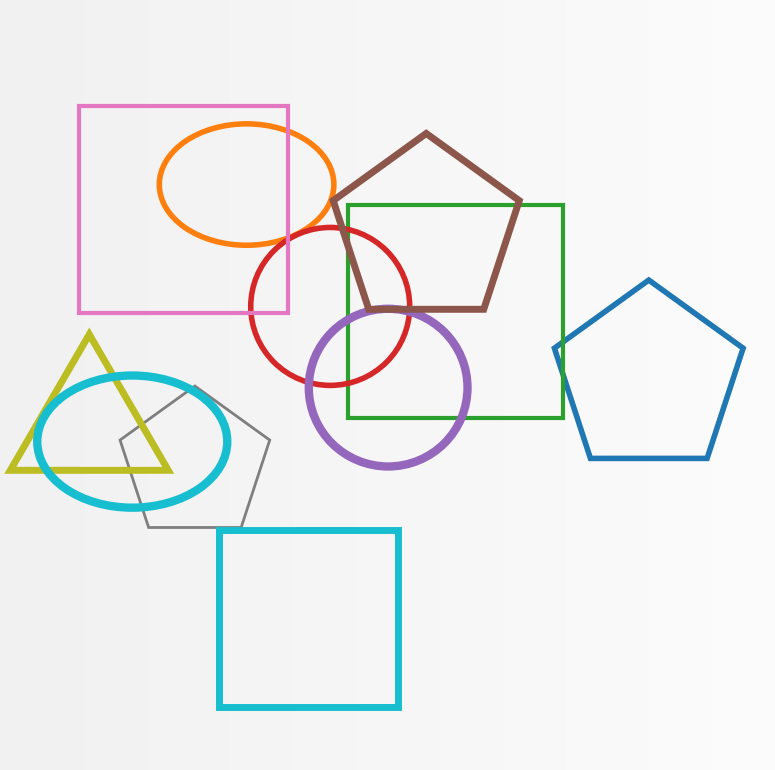[{"shape": "pentagon", "thickness": 2, "radius": 0.64, "center": [0.837, 0.508]}, {"shape": "oval", "thickness": 2, "radius": 0.56, "center": [0.318, 0.76]}, {"shape": "square", "thickness": 1.5, "radius": 0.69, "center": [0.588, 0.596]}, {"shape": "circle", "thickness": 2, "radius": 0.51, "center": [0.426, 0.602]}, {"shape": "circle", "thickness": 3, "radius": 0.51, "center": [0.501, 0.497]}, {"shape": "pentagon", "thickness": 2.5, "radius": 0.63, "center": [0.55, 0.7]}, {"shape": "square", "thickness": 1.5, "radius": 0.67, "center": [0.237, 0.728]}, {"shape": "pentagon", "thickness": 1, "radius": 0.51, "center": [0.251, 0.397]}, {"shape": "triangle", "thickness": 2.5, "radius": 0.59, "center": [0.115, 0.448]}, {"shape": "square", "thickness": 2.5, "radius": 0.58, "center": [0.398, 0.197]}, {"shape": "oval", "thickness": 3, "radius": 0.61, "center": [0.171, 0.427]}]